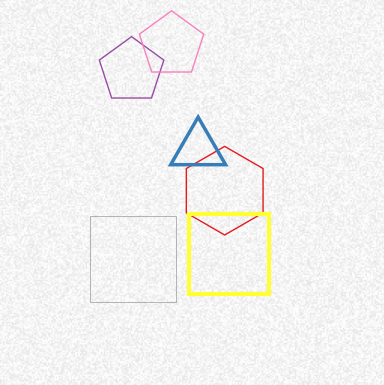[{"shape": "hexagon", "thickness": 1, "radius": 0.58, "center": [0.584, 0.505]}, {"shape": "triangle", "thickness": 2.5, "radius": 0.41, "center": [0.515, 0.613]}, {"shape": "pentagon", "thickness": 1, "radius": 0.44, "center": [0.342, 0.817]}, {"shape": "square", "thickness": 3, "radius": 0.52, "center": [0.595, 0.341]}, {"shape": "pentagon", "thickness": 1, "radius": 0.44, "center": [0.446, 0.884]}, {"shape": "square", "thickness": 0.5, "radius": 0.56, "center": [0.346, 0.327]}]